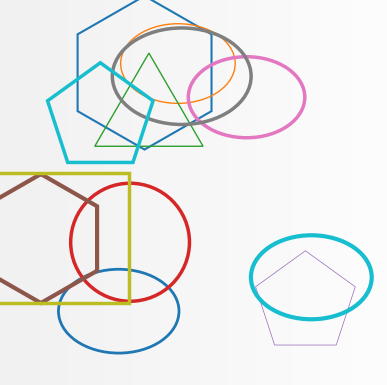[{"shape": "hexagon", "thickness": 1.5, "radius": 1.0, "center": [0.373, 0.811]}, {"shape": "oval", "thickness": 2, "radius": 0.78, "center": [0.306, 0.192]}, {"shape": "oval", "thickness": 1, "radius": 0.74, "center": [0.459, 0.835]}, {"shape": "triangle", "thickness": 1, "radius": 0.81, "center": [0.384, 0.701]}, {"shape": "circle", "thickness": 2.5, "radius": 0.77, "center": [0.336, 0.371]}, {"shape": "pentagon", "thickness": 0.5, "radius": 0.68, "center": [0.788, 0.213]}, {"shape": "hexagon", "thickness": 3, "radius": 0.84, "center": [0.105, 0.38]}, {"shape": "oval", "thickness": 2.5, "radius": 0.75, "center": [0.636, 0.747]}, {"shape": "oval", "thickness": 2.5, "radius": 0.9, "center": [0.469, 0.802]}, {"shape": "square", "thickness": 2.5, "radius": 0.85, "center": [0.165, 0.381]}, {"shape": "oval", "thickness": 3, "radius": 0.78, "center": [0.803, 0.28]}, {"shape": "pentagon", "thickness": 2.5, "radius": 0.72, "center": [0.259, 0.694]}]